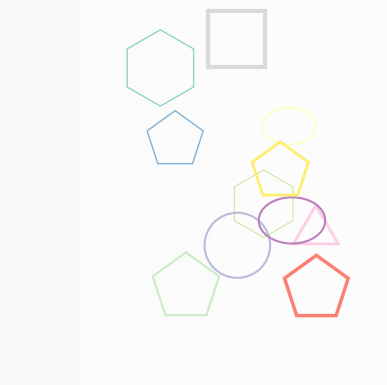[{"shape": "hexagon", "thickness": 1, "radius": 0.49, "center": [0.414, 0.823]}, {"shape": "oval", "thickness": 1, "radius": 0.34, "center": [0.746, 0.673]}, {"shape": "circle", "thickness": 1.5, "radius": 0.42, "center": [0.612, 0.363]}, {"shape": "pentagon", "thickness": 2.5, "radius": 0.43, "center": [0.816, 0.25]}, {"shape": "pentagon", "thickness": 1, "radius": 0.38, "center": [0.452, 0.636]}, {"shape": "hexagon", "thickness": 0.5, "radius": 0.44, "center": [0.68, 0.471]}, {"shape": "triangle", "thickness": 2, "radius": 0.33, "center": [0.815, 0.4]}, {"shape": "square", "thickness": 3, "radius": 0.37, "center": [0.61, 0.899]}, {"shape": "oval", "thickness": 1.5, "radius": 0.43, "center": [0.753, 0.427]}, {"shape": "pentagon", "thickness": 1.5, "radius": 0.45, "center": [0.48, 0.254]}, {"shape": "pentagon", "thickness": 2, "radius": 0.38, "center": [0.723, 0.555]}]